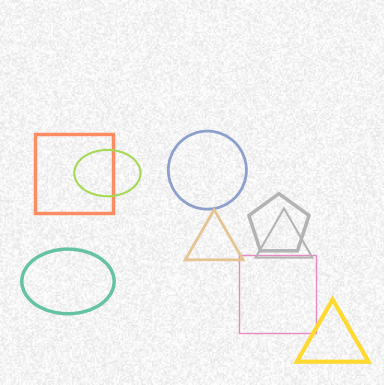[{"shape": "oval", "thickness": 2.5, "radius": 0.6, "center": [0.177, 0.269]}, {"shape": "square", "thickness": 2.5, "radius": 0.51, "center": [0.192, 0.548]}, {"shape": "circle", "thickness": 2, "radius": 0.51, "center": [0.539, 0.558]}, {"shape": "square", "thickness": 1, "radius": 0.5, "center": [0.72, 0.236]}, {"shape": "oval", "thickness": 1.5, "radius": 0.43, "center": [0.279, 0.55]}, {"shape": "triangle", "thickness": 3, "radius": 0.54, "center": [0.864, 0.114]}, {"shape": "triangle", "thickness": 2, "radius": 0.43, "center": [0.556, 0.369]}, {"shape": "pentagon", "thickness": 2.5, "radius": 0.41, "center": [0.725, 0.415]}, {"shape": "triangle", "thickness": 1.5, "radius": 0.43, "center": [0.738, 0.374]}]